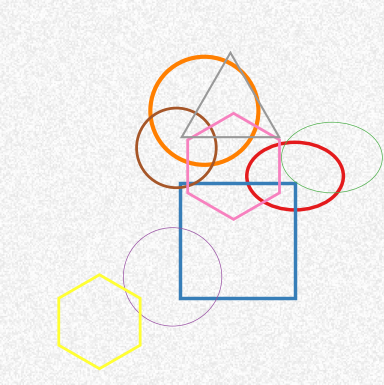[{"shape": "oval", "thickness": 2.5, "radius": 0.63, "center": [0.766, 0.543]}, {"shape": "square", "thickness": 2.5, "radius": 0.74, "center": [0.617, 0.375]}, {"shape": "oval", "thickness": 0.5, "radius": 0.66, "center": [0.862, 0.591]}, {"shape": "circle", "thickness": 0.5, "radius": 0.64, "center": [0.448, 0.281]}, {"shape": "circle", "thickness": 3, "radius": 0.7, "center": [0.531, 0.712]}, {"shape": "hexagon", "thickness": 2, "radius": 0.61, "center": [0.258, 0.164]}, {"shape": "circle", "thickness": 2, "radius": 0.52, "center": [0.458, 0.616]}, {"shape": "hexagon", "thickness": 2, "radius": 0.69, "center": [0.607, 0.568]}, {"shape": "triangle", "thickness": 1.5, "radius": 0.73, "center": [0.599, 0.717]}]